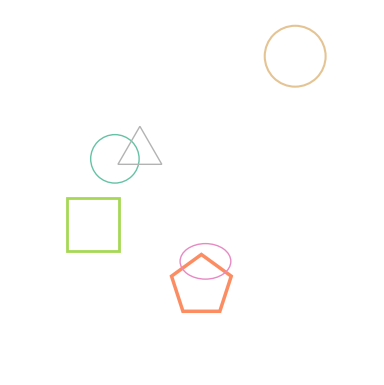[{"shape": "circle", "thickness": 1, "radius": 0.31, "center": [0.298, 0.587]}, {"shape": "pentagon", "thickness": 2.5, "radius": 0.41, "center": [0.523, 0.257]}, {"shape": "oval", "thickness": 1, "radius": 0.33, "center": [0.534, 0.321]}, {"shape": "square", "thickness": 2, "radius": 0.34, "center": [0.242, 0.418]}, {"shape": "circle", "thickness": 1.5, "radius": 0.4, "center": [0.767, 0.854]}, {"shape": "triangle", "thickness": 1, "radius": 0.33, "center": [0.363, 0.606]}]